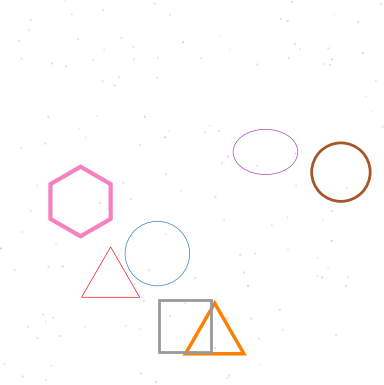[{"shape": "triangle", "thickness": 0.5, "radius": 0.44, "center": [0.287, 0.271]}, {"shape": "circle", "thickness": 0.5, "radius": 0.42, "center": [0.409, 0.341]}, {"shape": "oval", "thickness": 0.5, "radius": 0.42, "center": [0.689, 0.605]}, {"shape": "triangle", "thickness": 2.5, "radius": 0.44, "center": [0.558, 0.125]}, {"shape": "circle", "thickness": 2, "radius": 0.38, "center": [0.886, 0.553]}, {"shape": "hexagon", "thickness": 3, "radius": 0.45, "center": [0.209, 0.477]}, {"shape": "square", "thickness": 2, "radius": 0.33, "center": [0.48, 0.153]}]